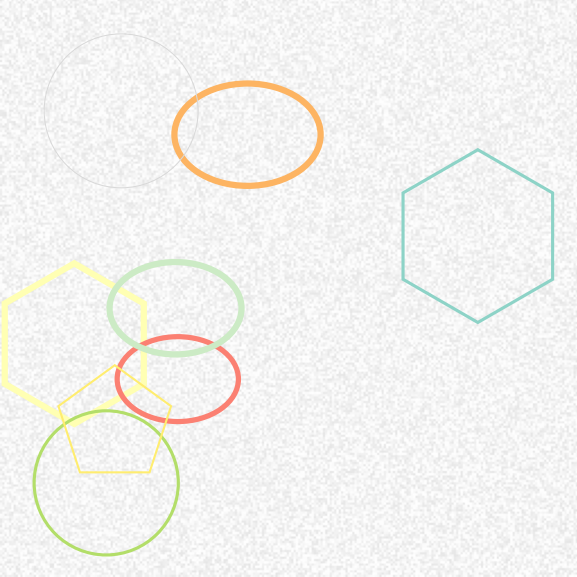[{"shape": "hexagon", "thickness": 1.5, "radius": 0.75, "center": [0.827, 0.59]}, {"shape": "hexagon", "thickness": 3, "radius": 0.69, "center": [0.129, 0.404]}, {"shape": "oval", "thickness": 2.5, "radius": 0.52, "center": [0.308, 0.343]}, {"shape": "oval", "thickness": 3, "radius": 0.63, "center": [0.429, 0.766]}, {"shape": "circle", "thickness": 1.5, "radius": 0.62, "center": [0.184, 0.163]}, {"shape": "circle", "thickness": 0.5, "radius": 0.67, "center": [0.21, 0.807]}, {"shape": "oval", "thickness": 3, "radius": 0.57, "center": [0.304, 0.465]}, {"shape": "pentagon", "thickness": 1, "radius": 0.51, "center": [0.199, 0.264]}]